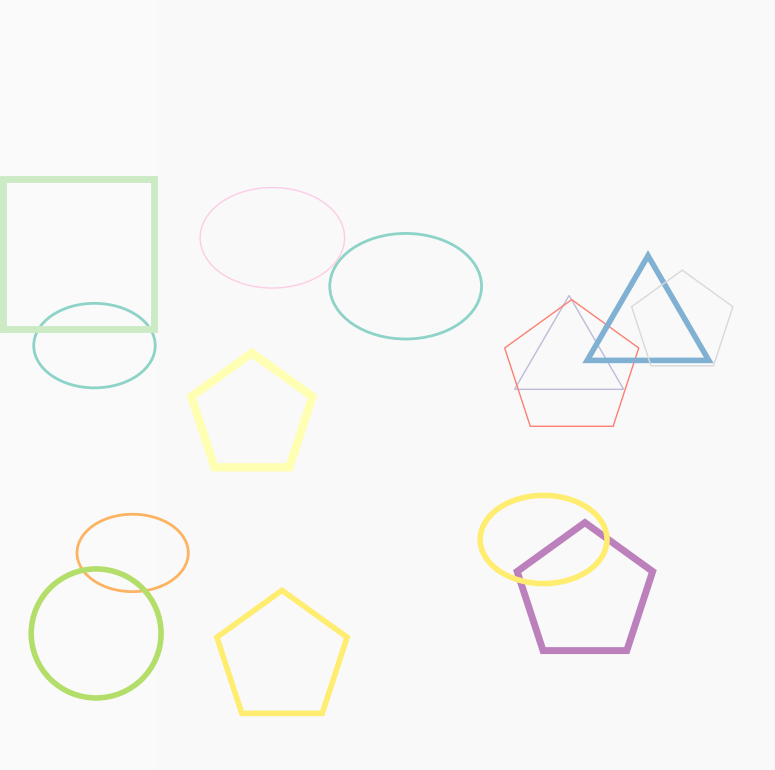[{"shape": "oval", "thickness": 1, "radius": 0.49, "center": [0.523, 0.628]}, {"shape": "oval", "thickness": 1, "radius": 0.39, "center": [0.122, 0.551]}, {"shape": "pentagon", "thickness": 3, "radius": 0.41, "center": [0.325, 0.46]}, {"shape": "triangle", "thickness": 0.5, "radius": 0.41, "center": [0.734, 0.535]}, {"shape": "pentagon", "thickness": 0.5, "radius": 0.45, "center": [0.738, 0.52]}, {"shape": "triangle", "thickness": 2, "radius": 0.45, "center": [0.836, 0.577]}, {"shape": "oval", "thickness": 1, "radius": 0.36, "center": [0.171, 0.282]}, {"shape": "circle", "thickness": 2, "radius": 0.42, "center": [0.124, 0.177]}, {"shape": "oval", "thickness": 0.5, "radius": 0.47, "center": [0.351, 0.691]}, {"shape": "pentagon", "thickness": 0.5, "radius": 0.34, "center": [0.88, 0.58]}, {"shape": "pentagon", "thickness": 2.5, "radius": 0.46, "center": [0.755, 0.229]}, {"shape": "square", "thickness": 2.5, "radius": 0.49, "center": [0.101, 0.67]}, {"shape": "oval", "thickness": 2, "radius": 0.41, "center": [0.701, 0.299]}, {"shape": "pentagon", "thickness": 2, "radius": 0.44, "center": [0.364, 0.145]}]